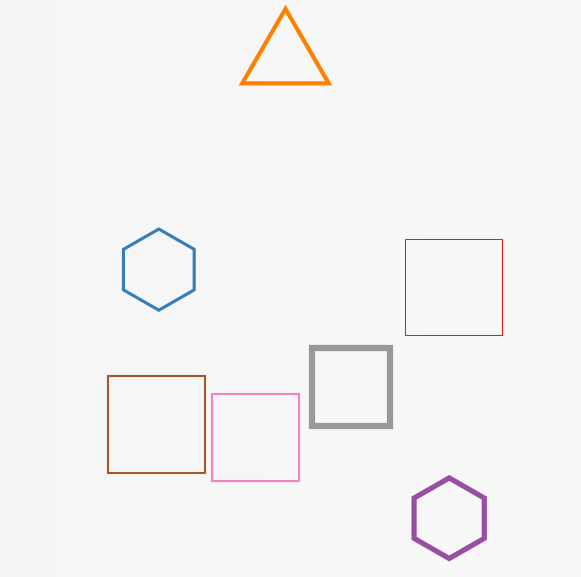[{"shape": "square", "thickness": 0.5, "radius": 0.41, "center": [0.78, 0.502]}, {"shape": "hexagon", "thickness": 1.5, "radius": 0.35, "center": [0.273, 0.532]}, {"shape": "hexagon", "thickness": 2.5, "radius": 0.35, "center": [0.773, 0.102]}, {"shape": "triangle", "thickness": 2, "radius": 0.43, "center": [0.491, 0.898]}, {"shape": "square", "thickness": 1, "radius": 0.42, "center": [0.269, 0.264]}, {"shape": "square", "thickness": 1, "radius": 0.38, "center": [0.44, 0.242]}, {"shape": "square", "thickness": 3, "radius": 0.34, "center": [0.604, 0.329]}]